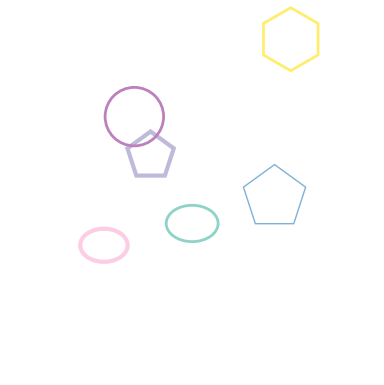[{"shape": "oval", "thickness": 2, "radius": 0.34, "center": [0.499, 0.42]}, {"shape": "pentagon", "thickness": 3, "radius": 0.32, "center": [0.391, 0.595]}, {"shape": "pentagon", "thickness": 1, "radius": 0.42, "center": [0.713, 0.488]}, {"shape": "oval", "thickness": 3, "radius": 0.31, "center": [0.27, 0.363]}, {"shape": "circle", "thickness": 2, "radius": 0.38, "center": [0.349, 0.697]}, {"shape": "hexagon", "thickness": 2, "radius": 0.41, "center": [0.755, 0.898]}]